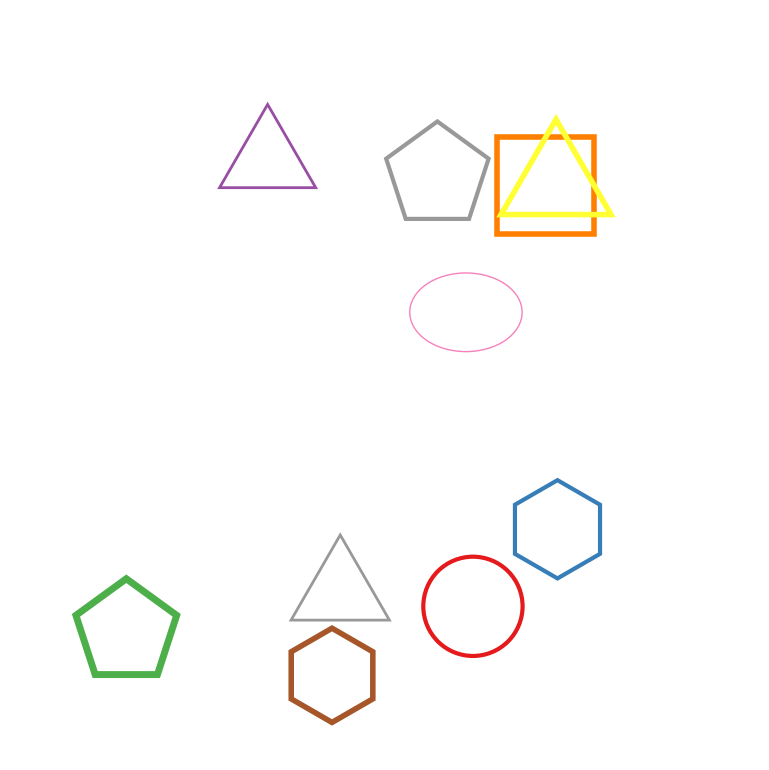[{"shape": "circle", "thickness": 1.5, "radius": 0.32, "center": [0.614, 0.213]}, {"shape": "hexagon", "thickness": 1.5, "radius": 0.32, "center": [0.724, 0.313]}, {"shape": "pentagon", "thickness": 2.5, "radius": 0.34, "center": [0.164, 0.18]}, {"shape": "triangle", "thickness": 1, "radius": 0.36, "center": [0.348, 0.792]}, {"shape": "square", "thickness": 2, "radius": 0.32, "center": [0.709, 0.759]}, {"shape": "triangle", "thickness": 2, "radius": 0.41, "center": [0.722, 0.763]}, {"shape": "hexagon", "thickness": 2, "radius": 0.31, "center": [0.431, 0.123]}, {"shape": "oval", "thickness": 0.5, "radius": 0.36, "center": [0.605, 0.594]}, {"shape": "triangle", "thickness": 1, "radius": 0.37, "center": [0.442, 0.232]}, {"shape": "pentagon", "thickness": 1.5, "radius": 0.35, "center": [0.568, 0.772]}]